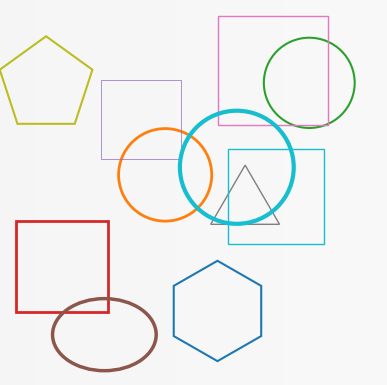[{"shape": "hexagon", "thickness": 1.5, "radius": 0.65, "center": [0.561, 0.192]}, {"shape": "circle", "thickness": 2, "radius": 0.6, "center": [0.426, 0.546]}, {"shape": "circle", "thickness": 1.5, "radius": 0.59, "center": [0.798, 0.785]}, {"shape": "square", "thickness": 2, "radius": 0.59, "center": [0.16, 0.309]}, {"shape": "square", "thickness": 0.5, "radius": 0.52, "center": [0.364, 0.69]}, {"shape": "oval", "thickness": 2.5, "radius": 0.67, "center": [0.269, 0.131]}, {"shape": "square", "thickness": 1, "radius": 0.71, "center": [0.705, 0.817]}, {"shape": "triangle", "thickness": 1, "radius": 0.51, "center": [0.633, 0.469]}, {"shape": "pentagon", "thickness": 1.5, "radius": 0.63, "center": [0.119, 0.78]}, {"shape": "square", "thickness": 1, "radius": 0.62, "center": [0.712, 0.49]}, {"shape": "circle", "thickness": 3, "radius": 0.73, "center": [0.611, 0.566]}]